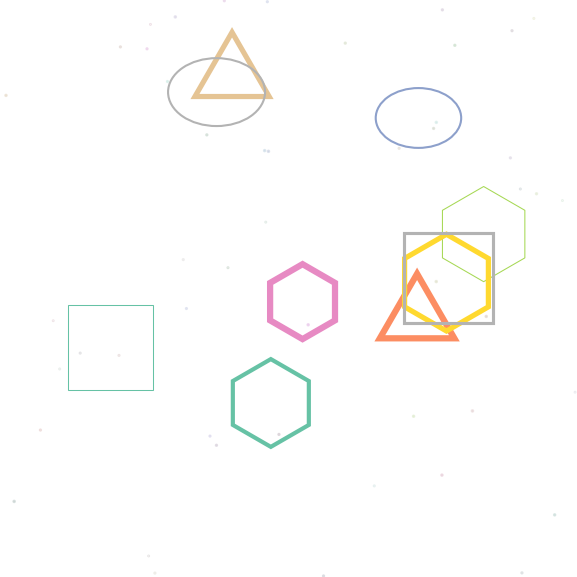[{"shape": "hexagon", "thickness": 2, "radius": 0.38, "center": [0.469, 0.301]}, {"shape": "square", "thickness": 0.5, "radius": 0.37, "center": [0.192, 0.398]}, {"shape": "triangle", "thickness": 3, "radius": 0.37, "center": [0.722, 0.451]}, {"shape": "oval", "thickness": 1, "radius": 0.37, "center": [0.725, 0.795]}, {"shape": "hexagon", "thickness": 3, "radius": 0.32, "center": [0.524, 0.477]}, {"shape": "hexagon", "thickness": 0.5, "radius": 0.41, "center": [0.837, 0.594]}, {"shape": "hexagon", "thickness": 2.5, "radius": 0.42, "center": [0.773, 0.51]}, {"shape": "triangle", "thickness": 2.5, "radius": 0.37, "center": [0.402, 0.869]}, {"shape": "oval", "thickness": 1, "radius": 0.42, "center": [0.375, 0.84]}, {"shape": "square", "thickness": 1.5, "radius": 0.39, "center": [0.777, 0.518]}]